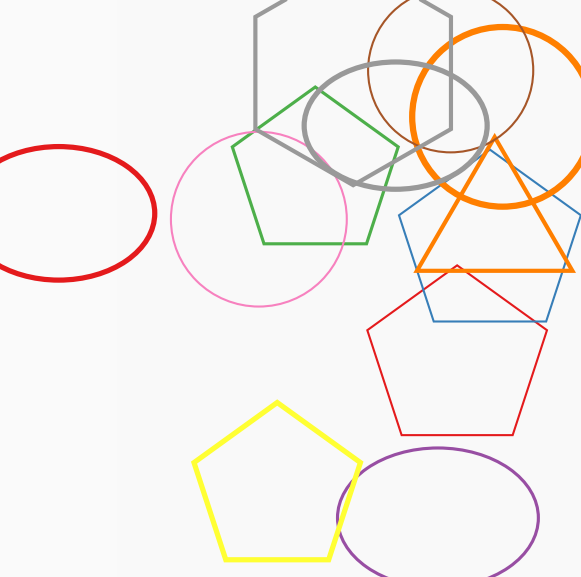[{"shape": "pentagon", "thickness": 1, "radius": 0.81, "center": [0.786, 0.377]}, {"shape": "oval", "thickness": 2.5, "radius": 0.83, "center": [0.101, 0.63]}, {"shape": "pentagon", "thickness": 1, "radius": 0.82, "center": [0.843, 0.576]}, {"shape": "pentagon", "thickness": 1.5, "radius": 0.75, "center": [0.542, 0.698]}, {"shape": "oval", "thickness": 1.5, "radius": 0.86, "center": [0.753, 0.102]}, {"shape": "triangle", "thickness": 2, "radius": 0.77, "center": [0.851, 0.607]}, {"shape": "circle", "thickness": 3, "radius": 0.78, "center": [0.865, 0.797]}, {"shape": "pentagon", "thickness": 2.5, "radius": 0.75, "center": [0.477, 0.152]}, {"shape": "circle", "thickness": 1, "radius": 0.71, "center": [0.775, 0.877]}, {"shape": "circle", "thickness": 1, "radius": 0.76, "center": [0.445, 0.62]}, {"shape": "oval", "thickness": 2.5, "radius": 0.79, "center": [0.681, 0.782]}, {"shape": "hexagon", "thickness": 2, "radius": 0.97, "center": [0.608, 0.873]}]